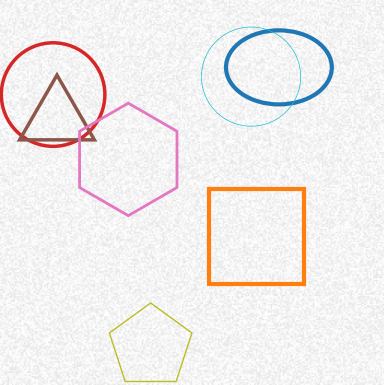[{"shape": "oval", "thickness": 3, "radius": 0.69, "center": [0.724, 0.825]}, {"shape": "square", "thickness": 3, "radius": 0.62, "center": [0.666, 0.385]}, {"shape": "circle", "thickness": 2.5, "radius": 0.67, "center": [0.138, 0.754]}, {"shape": "triangle", "thickness": 2.5, "radius": 0.56, "center": [0.148, 0.693]}, {"shape": "hexagon", "thickness": 2, "radius": 0.73, "center": [0.333, 0.586]}, {"shape": "pentagon", "thickness": 1, "radius": 0.56, "center": [0.391, 0.1]}, {"shape": "circle", "thickness": 0.5, "radius": 0.64, "center": [0.652, 0.801]}]